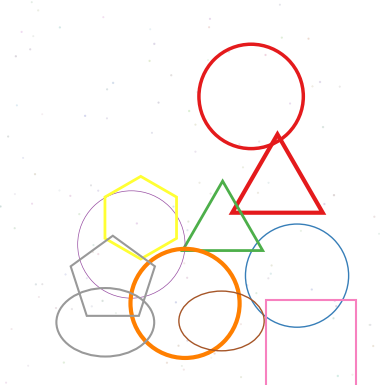[{"shape": "triangle", "thickness": 3, "radius": 0.68, "center": [0.721, 0.515]}, {"shape": "circle", "thickness": 2.5, "radius": 0.68, "center": [0.652, 0.75]}, {"shape": "circle", "thickness": 1, "radius": 0.67, "center": [0.772, 0.284]}, {"shape": "triangle", "thickness": 2, "radius": 0.6, "center": [0.578, 0.409]}, {"shape": "circle", "thickness": 0.5, "radius": 0.7, "center": [0.341, 0.365]}, {"shape": "circle", "thickness": 3, "radius": 0.71, "center": [0.481, 0.212]}, {"shape": "hexagon", "thickness": 2, "radius": 0.54, "center": [0.366, 0.435]}, {"shape": "oval", "thickness": 1, "radius": 0.55, "center": [0.575, 0.166]}, {"shape": "square", "thickness": 1.5, "radius": 0.58, "center": [0.807, 0.104]}, {"shape": "oval", "thickness": 1.5, "radius": 0.64, "center": [0.274, 0.163]}, {"shape": "pentagon", "thickness": 1.5, "radius": 0.58, "center": [0.293, 0.273]}]